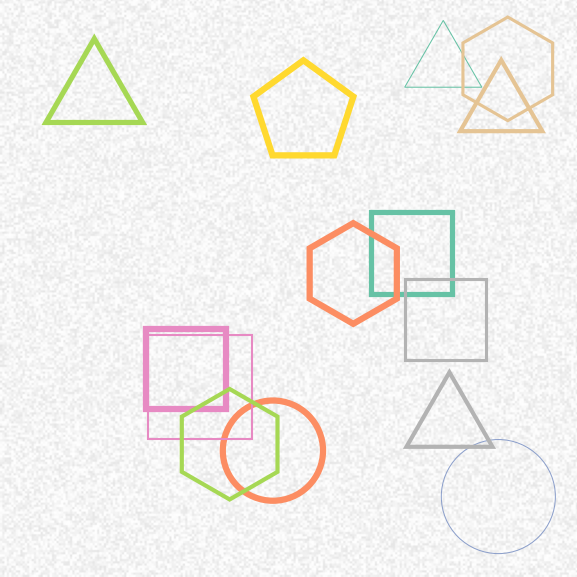[{"shape": "square", "thickness": 2.5, "radius": 0.35, "center": [0.712, 0.561]}, {"shape": "triangle", "thickness": 0.5, "radius": 0.39, "center": [0.768, 0.887]}, {"shape": "hexagon", "thickness": 3, "radius": 0.44, "center": [0.612, 0.526]}, {"shape": "circle", "thickness": 3, "radius": 0.43, "center": [0.473, 0.219]}, {"shape": "circle", "thickness": 0.5, "radius": 0.49, "center": [0.863, 0.139]}, {"shape": "square", "thickness": 1, "radius": 0.45, "center": [0.346, 0.329]}, {"shape": "square", "thickness": 3, "radius": 0.35, "center": [0.322, 0.36]}, {"shape": "triangle", "thickness": 2.5, "radius": 0.48, "center": [0.163, 0.835]}, {"shape": "hexagon", "thickness": 2, "radius": 0.48, "center": [0.398, 0.23]}, {"shape": "pentagon", "thickness": 3, "radius": 0.45, "center": [0.525, 0.804]}, {"shape": "hexagon", "thickness": 1.5, "radius": 0.45, "center": [0.879, 0.88]}, {"shape": "triangle", "thickness": 2, "radius": 0.41, "center": [0.868, 0.813]}, {"shape": "triangle", "thickness": 2, "radius": 0.43, "center": [0.778, 0.268]}, {"shape": "square", "thickness": 1.5, "radius": 0.35, "center": [0.771, 0.445]}]